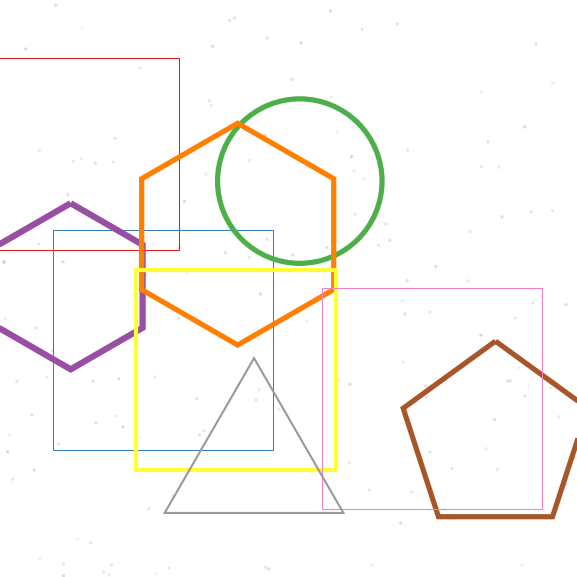[{"shape": "square", "thickness": 0.5, "radius": 0.83, "center": [0.143, 0.733]}, {"shape": "square", "thickness": 0.5, "radius": 0.95, "center": [0.282, 0.41]}, {"shape": "circle", "thickness": 2.5, "radius": 0.71, "center": [0.519, 0.686]}, {"shape": "hexagon", "thickness": 3, "radius": 0.72, "center": [0.122, 0.503]}, {"shape": "hexagon", "thickness": 2.5, "radius": 0.96, "center": [0.412, 0.594]}, {"shape": "square", "thickness": 2, "radius": 0.87, "center": [0.409, 0.359]}, {"shape": "pentagon", "thickness": 2.5, "radius": 0.84, "center": [0.858, 0.24]}, {"shape": "square", "thickness": 0.5, "radius": 0.96, "center": [0.748, 0.309]}, {"shape": "triangle", "thickness": 1, "radius": 0.89, "center": [0.44, 0.2]}]